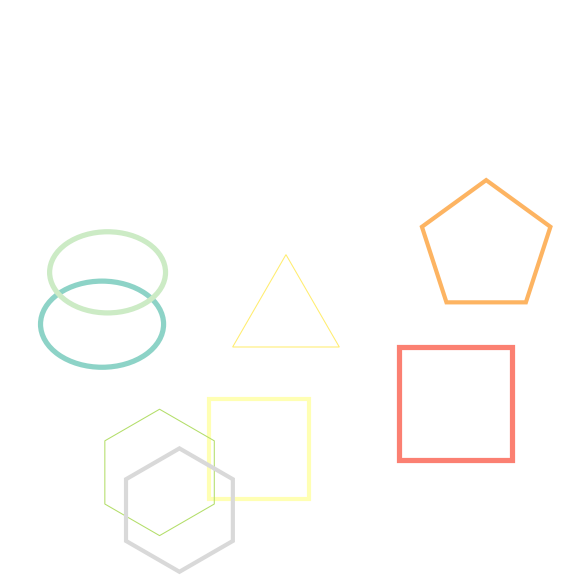[{"shape": "oval", "thickness": 2.5, "radius": 0.53, "center": [0.177, 0.438]}, {"shape": "square", "thickness": 2, "radius": 0.43, "center": [0.449, 0.221]}, {"shape": "square", "thickness": 2.5, "radius": 0.49, "center": [0.789, 0.301]}, {"shape": "pentagon", "thickness": 2, "radius": 0.58, "center": [0.842, 0.57]}, {"shape": "hexagon", "thickness": 0.5, "radius": 0.55, "center": [0.276, 0.181]}, {"shape": "hexagon", "thickness": 2, "radius": 0.53, "center": [0.311, 0.116]}, {"shape": "oval", "thickness": 2.5, "radius": 0.5, "center": [0.186, 0.528]}, {"shape": "triangle", "thickness": 0.5, "radius": 0.53, "center": [0.495, 0.452]}]